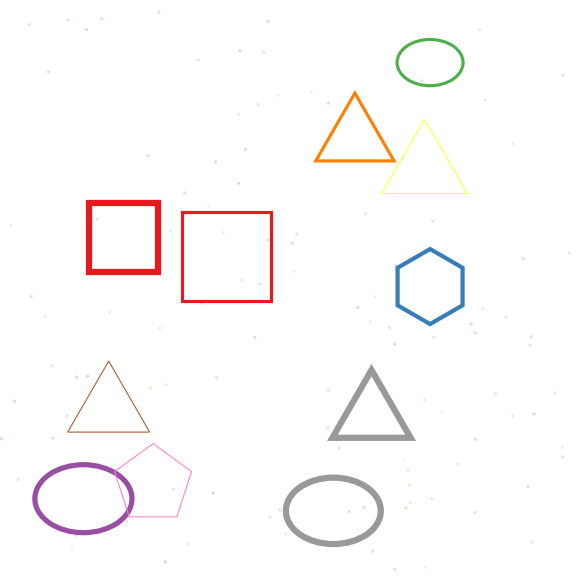[{"shape": "square", "thickness": 3, "radius": 0.29, "center": [0.214, 0.588]}, {"shape": "square", "thickness": 1.5, "radius": 0.39, "center": [0.392, 0.555]}, {"shape": "hexagon", "thickness": 2, "radius": 0.32, "center": [0.745, 0.503]}, {"shape": "oval", "thickness": 1.5, "radius": 0.29, "center": [0.745, 0.891]}, {"shape": "oval", "thickness": 2.5, "radius": 0.42, "center": [0.144, 0.136]}, {"shape": "triangle", "thickness": 1.5, "radius": 0.39, "center": [0.614, 0.76]}, {"shape": "triangle", "thickness": 0.5, "radius": 0.43, "center": [0.735, 0.707]}, {"shape": "triangle", "thickness": 0.5, "radius": 0.41, "center": [0.188, 0.292]}, {"shape": "pentagon", "thickness": 0.5, "radius": 0.35, "center": [0.265, 0.161]}, {"shape": "triangle", "thickness": 3, "radius": 0.39, "center": [0.643, 0.28]}, {"shape": "oval", "thickness": 3, "radius": 0.41, "center": [0.577, 0.115]}]